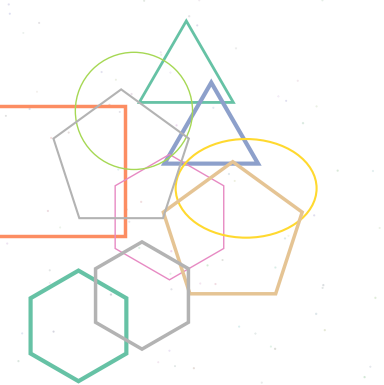[{"shape": "hexagon", "thickness": 3, "radius": 0.72, "center": [0.204, 0.154]}, {"shape": "triangle", "thickness": 2, "radius": 0.71, "center": [0.484, 0.804]}, {"shape": "square", "thickness": 2.5, "radius": 0.85, "center": [0.157, 0.556]}, {"shape": "triangle", "thickness": 3, "radius": 0.7, "center": [0.549, 0.645]}, {"shape": "hexagon", "thickness": 1, "radius": 0.81, "center": [0.44, 0.436]}, {"shape": "circle", "thickness": 1, "radius": 0.76, "center": [0.348, 0.712]}, {"shape": "oval", "thickness": 1.5, "radius": 0.92, "center": [0.639, 0.511]}, {"shape": "pentagon", "thickness": 2.5, "radius": 0.95, "center": [0.605, 0.39]}, {"shape": "hexagon", "thickness": 2.5, "radius": 0.7, "center": [0.369, 0.232]}, {"shape": "pentagon", "thickness": 1.5, "radius": 0.92, "center": [0.315, 0.583]}]